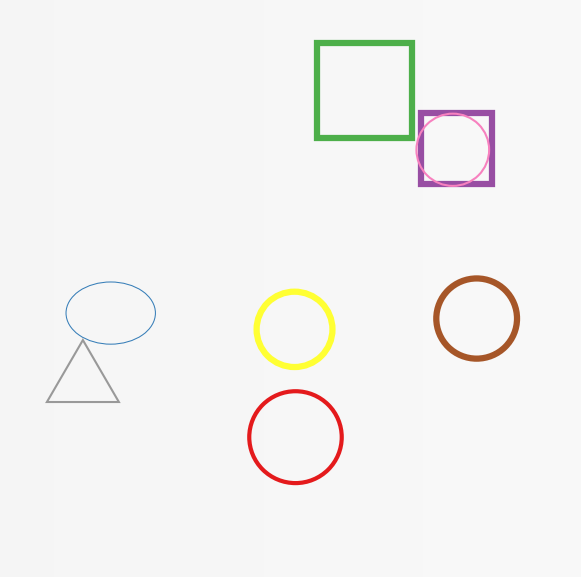[{"shape": "circle", "thickness": 2, "radius": 0.4, "center": [0.508, 0.242]}, {"shape": "oval", "thickness": 0.5, "radius": 0.38, "center": [0.19, 0.457]}, {"shape": "square", "thickness": 3, "radius": 0.41, "center": [0.627, 0.842]}, {"shape": "square", "thickness": 3, "radius": 0.31, "center": [0.785, 0.742]}, {"shape": "circle", "thickness": 3, "radius": 0.33, "center": [0.507, 0.429]}, {"shape": "circle", "thickness": 3, "radius": 0.35, "center": [0.82, 0.448]}, {"shape": "circle", "thickness": 1, "radius": 0.31, "center": [0.779, 0.74]}, {"shape": "triangle", "thickness": 1, "radius": 0.36, "center": [0.143, 0.339]}]